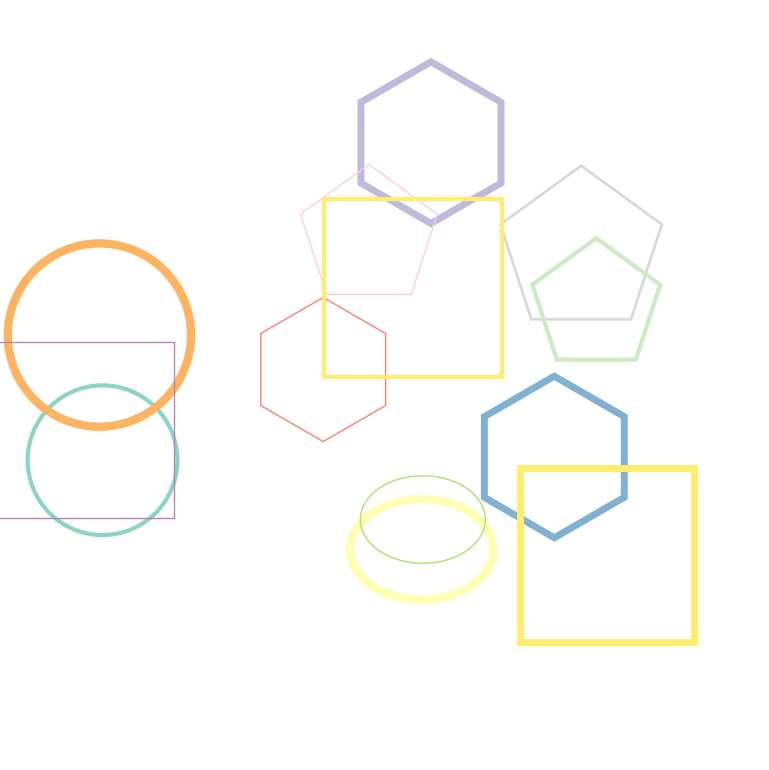[{"shape": "circle", "thickness": 1.5, "radius": 0.49, "center": [0.133, 0.402]}, {"shape": "oval", "thickness": 3, "radius": 0.47, "center": [0.548, 0.287]}, {"shape": "hexagon", "thickness": 2.5, "radius": 0.52, "center": [0.56, 0.815]}, {"shape": "hexagon", "thickness": 0.5, "radius": 0.47, "center": [0.42, 0.52]}, {"shape": "hexagon", "thickness": 2.5, "radius": 0.52, "center": [0.72, 0.407]}, {"shape": "circle", "thickness": 3, "radius": 0.59, "center": [0.129, 0.565]}, {"shape": "oval", "thickness": 0.5, "radius": 0.41, "center": [0.549, 0.325]}, {"shape": "pentagon", "thickness": 0.5, "radius": 0.47, "center": [0.479, 0.693]}, {"shape": "pentagon", "thickness": 1, "radius": 0.55, "center": [0.755, 0.675]}, {"shape": "square", "thickness": 0.5, "radius": 0.57, "center": [0.113, 0.441]}, {"shape": "pentagon", "thickness": 1.5, "radius": 0.44, "center": [0.774, 0.603]}, {"shape": "square", "thickness": 1.5, "radius": 0.58, "center": [0.536, 0.626]}, {"shape": "square", "thickness": 2.5, "radius": 0.57, "center": [0.788, 0.279]}]